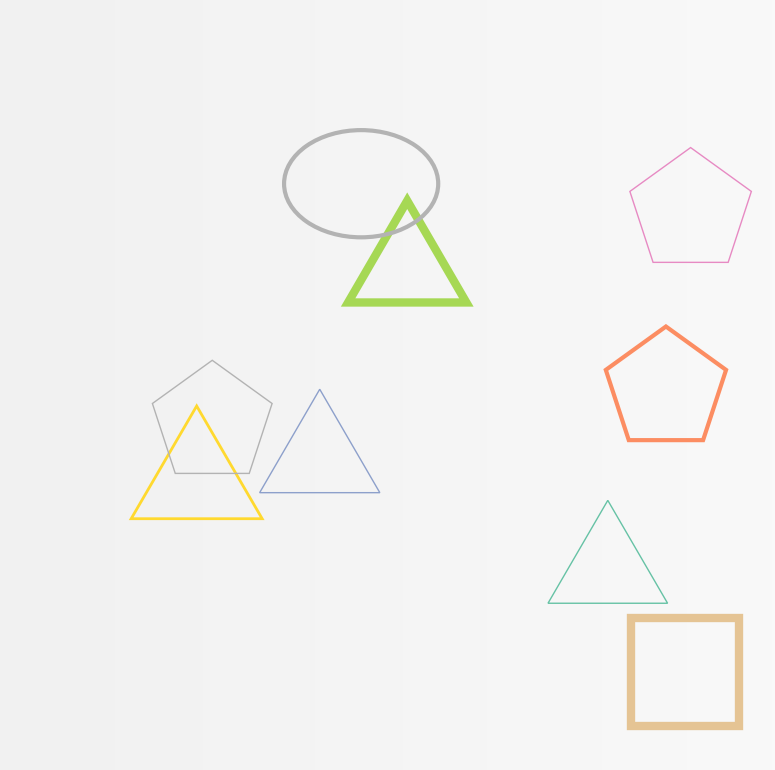[{"shape": "triangle", "thickness": 0.5, "radius": 0.45, "center": [0.784, 0.261]}, {"shape": "pentagon", "thickness": 1.5, "radius": 0.41, "center": [0.859, 0.494]}, {"shape": "triangle", "thickness": 0.5, "radius": 0.45, "center": [0.413, 0.405]}, {"shape": "pentagon", "thickness": 0.5, "radius": 0.41, "center": [0.891, 0.726]}, {"shape": "triangle", "thickness": 3, "radius": 0.44, "center": [0.525, 0.651]}, {"shape": "triangle", "thickness": 1, "radius": 0.49, "center": [0.254, 0.375]}, {"shape": "square", "thickness": 3, "radius": 0.35, "center": [0.884, 0.127]}, {"shape": "oval", "thickness": 1.5, "radius": 0.5, "center": [0.466, 0.761]}, {"shape": "pentagon", "thickness": 0.5, "radius": 0.41, "center": [0.274, 0.451]}]